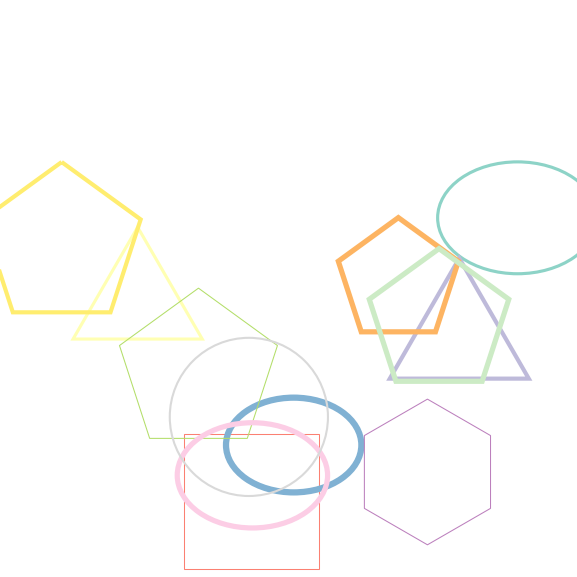[{"shape": "oval", "thickness": 1.5, "radius": 0.69, "center": [0.896, 0.622]}, {"shape": "triangle", "thickness": 1.5, "radius": 0.65, "center": [0.238, 0.477]}, {"shape": "triangle", "thickness": 2, "radius": 0.69, "center": [0.795, 0.413]}, {"shape": "square", "thickness": 0.5, "radius": 0.58, "center": [0.436, 0.13]}, {"shape": "oval", "thickness": 3, "radius": 0.59, "center": [0.509, 0.229]}, {"shape": "pentagon", "thickness": 2.5, "radius": 0.55, "center": [0.69, 0.513]}, {"shape": "pentagon", "thickness": 0.5, "radius": 0.72, "center": [0.344, 0.356]}, {"shape": "oval", "thickness": 2.5, "radius": 0.65, "center": [0.437, 0.176]}, {"shape": "circle", "thickness": 1, "radius": 0.68, "center": [0.431, 0.277]}, {"shape": "hexagon", "thickness": 0.5, "radius": 0.63, "center": [0.74, 0.182]}, {"shape": "pentagon", "thickness": 2.5, "radius": 0.63, "center": [0.76, 0.442]}, {"shape": "pentagon", "thickness": 2, "radius": 0.72, "center": [0.107, 0.575]}]